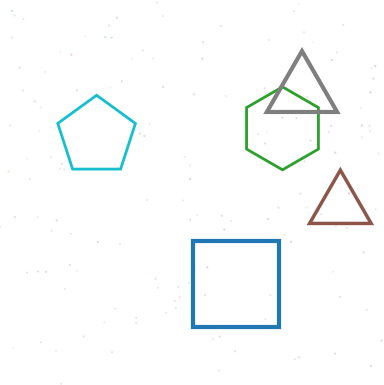[{"shape": "square", "thickness": 3, "radius": 0.56, "center": [0.613, 0.262]}, {"shape": "hexagon", "thickness": 2, "radius": 0.54, "center": [0.734, 0.667]}, {"shape": "triangle", "thickness": 2.5, "radius": 0.46, "center": [0.884, 0.466]}, {"shape": "triangle", "thickness": 3, "radius": 0.53, "center": [0.784, 0.762]}, {"shape": "pentagon", "thickness": 2, "radius": 0.53, "center": [0.251, 0.647]}]